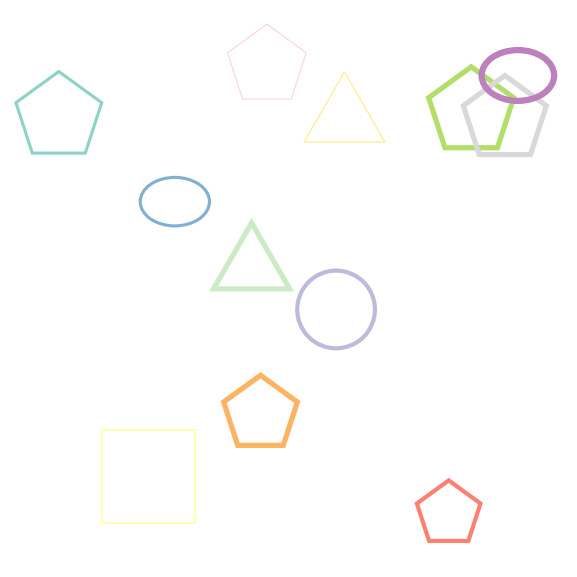[{"shape": "pentagon", "thickness": 1.5, "radius": 0.39, "center": [0.102, 0.797]}, {"shape": "square", "thickness": 1, "radius": 0.4, "center": [0.258, 0.174]}, {"shape": "circle", "thickness": 2, "radius": 0.34, "center": [0.582, 0.463]}, {"shape": "pentagon", "thickness": 2, "radius": 0.29, "center": [0.777, 0.109]}, {"shape": "oval", "thickness": 1.5, "radius": 0.3, "center": [0.303, 0.65]}, {"shape": "pentagon", "thickness": 2.5, "radius": 0.34, "center": [0.451, 0.282]}, {"shape": "pentagon", "thickness": 2.5, "radius": 0.39, "center": [0.816, 0.806]}, {"shape": "pentagon", "thickness": 0.5, "radius": 0.36, "center": [0.462, 0.886]}, {"shape": "pentagon", "thickness": 2.5, "radius": 0.38, "center": [0.874, 0.793]}, {"shape": "oval", "thickness": 3, "radius": 0.31, "center": [0.897, 0.868]}, {"shape": "triangle", "thickness": 2.5, "radius": 0.38, "center": [0.436, 0.537]}, {"shape": "triangle", "thickness": 0.5, "radius": 0.4, "center": [0.596, 0.794]}]